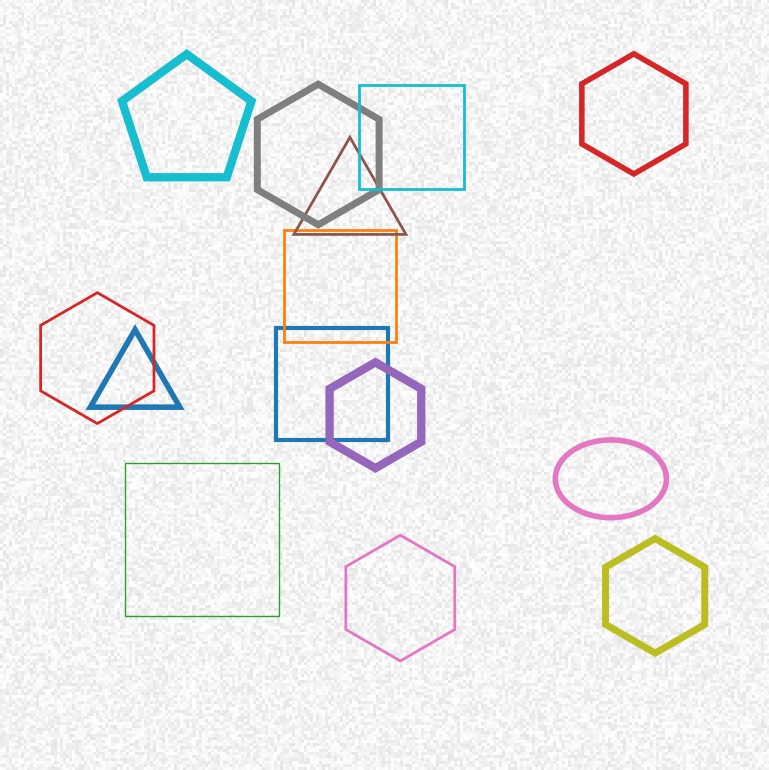[{"shape": "square", "thickness": 1.5, "radius": 0.36, "center": [0.431, 0.501]}, {"shape": "triangle", "thickness": 2, "radius": 0.34, "center": [0.175, 0.505]}, {"shape": "square", "thickness": 1, "radius": 0.36, "center": [0.441, 0.629]}, {"shape": "square", "thickness": 0.5, "radius": 0.5, "center": [0.262, 0.299]}, {"shape": "hexagon", "thickness": 2, "radius": 0.39, "center": [0.823, 0.852]}, {"shape": "hexagon", "thickness": 1, "radius": 0.42, "center": [0.126, 0.535]}, {"shape": "hexagon", "thickness": 3, "radius": 0.34, "center": [0.488, 0.461]}, {"shape": "triangle", "thickness": 1, "radius": 0.42, "center": [0.454, 0.738]}, {"shape": "hexagon", "thickness": 1, "radius": 0.41, "center": [0.52, 0.223]}, {"shape": "oval", "thickness": 2, "radius": 0.36, "center": [0.793, 0.378]}, {"shape": "hexagon", "thickness": 2.5, "radius": 0.46, "center": [0.413, 0.799]}, {"shape": "hexagon", "thickness": 2.5, "radius": 0.37, "center": [0.851, 0.226]}, {"shape": "pentagon", "thickness": 3, "radius": 0.44, "center": [0.243, 0.841]}, {"shape": "square", "thickness": 1, "radius": 0.34, "center": [0.534, 0.822]}]